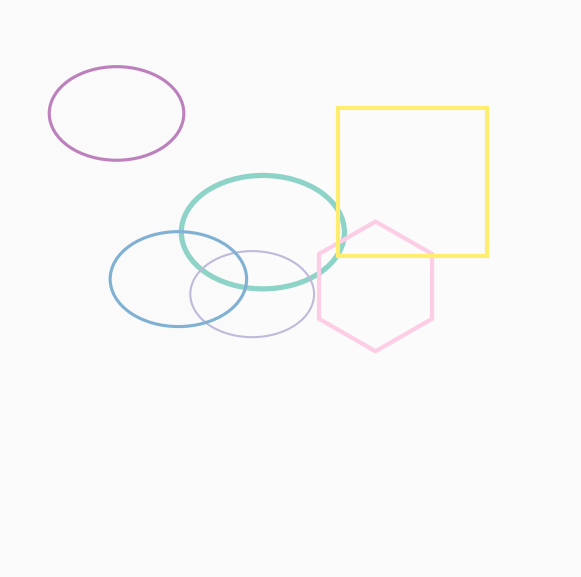[{"shape": "oval", "thickness": 2.5, "radius": 0.7, "center": [0.452, 0.597]}, {"shape": "oval", "thickness": 1, "radius": 0.53, "center": [0.434, 0.49]}, {"shape": "oval", "thickness": 1.5, "radius": 0.59, "center": [0.307, 0.516]}, {"shape": "hexagon", "thickness": 2, "radius": 0.56, "center": [0.646, 0.503]}, {"shape": "oval", "thickness": 1.5, "radius": 0.58, "center": [0.2, 0.803]}, {"shape": "square", "thickness": 2, "radius": 0.64, "center": [0.709, 0.684]}]